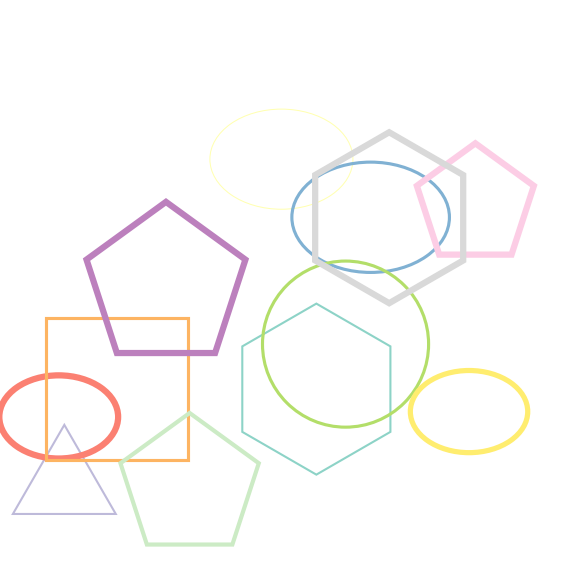[{"shape": "hexagon", "thickness": 1, "radius": 0.74, "center": [0.548, 0.325]}, {"shape": "oval", "thickness": 0.5, "radius": 0.62, "center": [0.487, 0.724]}, {"shape": "triangle", "thickness": 1, "radius": 0.51, "center": [0.111, 0.161]}, {"shape": "oval", "thickness": 3, "radius": 0.51, "center": [0.102, 0.277]}, {"shape": "oval", "thickness": 1.5, "radius": 0.68, "center": [0.642, 0.623]}, {"shape": "square", "thickness": 1.5, "radius": 0.62, "center": [0.203, 0.325]}, {"shape": "circle", "thickness": 1.5, "radius": 0.72, "center": [0.598, 0.403]}, {"shape": "pentagon", "thickness": 3, "radius": 0.53, "center": [0.823, 0.644]}, {"shape": "hexagon", "thickness": 3, "radius": 0.74, "center": [0.674, 0.622]}, {"shape": "pentagon", "thickness": 3, "radius": 0.72, "center": [0.287, 0.505]}, {"shape": "pentagon", "thickness": 2, "radius": 0.63, "center": [0.328, 0.158]}, {"shape": "oval", "thickness": 2.5, "radius": 0.51, "center": [0.812, 0.286]}]